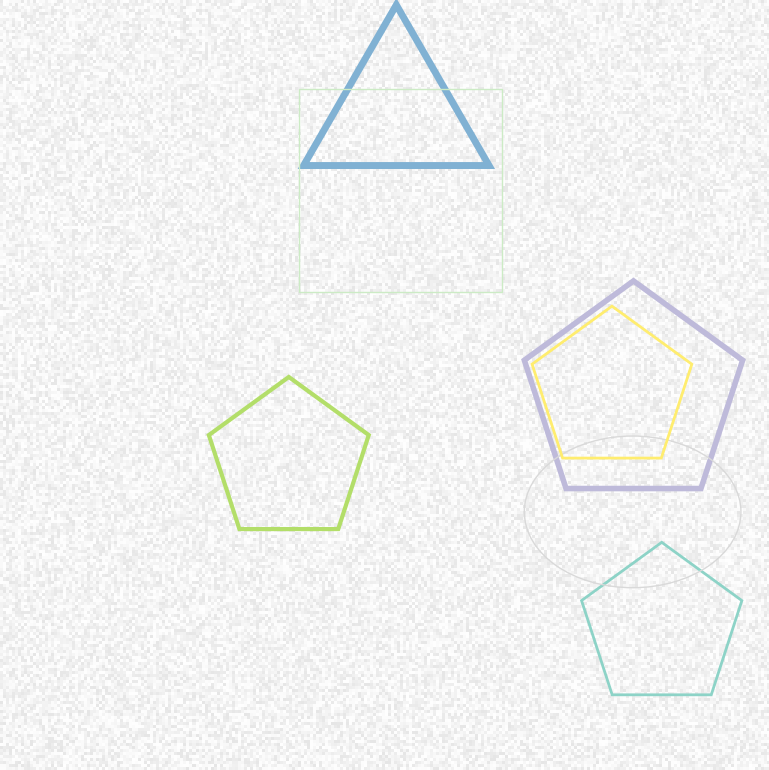[{"shape": "pentagon", "thickness": 1, "radius": 0.55, "center": [0.859, 0.186]}, {"shape": "pentagon", "thickness": 2, "radius": 0.75, "center": [0.823, 0.486]}, {"shape": "triangle", "thickness": 2.5, "radius": 0.7, "center": [0.515, 0.855]}, {"shape": "pentagon", "thickness": 1.5, "radius": 0.55, "center": [0.375, 0.401]}, {"shape": "oval", "thickness": 0.5, "radius": 0.7, "center": [0.822, 0.335]}, {"shape": "square", "thickness": 0.5, "radius": 0.66, "center": [0.52, 0.752]}, {"shape": "pentagon", "thickness": 1, "radius": 0.55, "center": [0.795, 0.493]}]